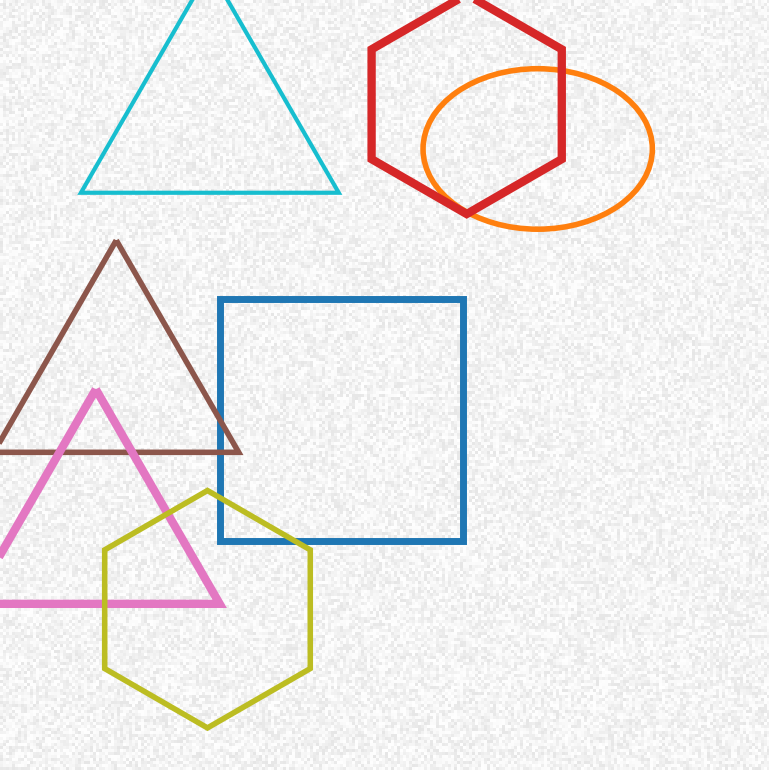[{"shape": "square", "thickness": 2.5, "radius": 0.79, "center": [0.443, 0.455]}, {"shape": "oval", "thickness": 2, "radius": 0.74, "center": [0.698, 0.807]}, {"shape": "hexagon", "thickness": 3, "radius": 0.71, "center": [0.606, 0.865]}, {"shape": "triangle", "thickness": 2, "radius": 0.92, "center": [0.151, 0.504]}, {"shape": "triangle", "thickness": 3, "radius": 0.93, "center": [0.124, 0.309]}, {"shape": "hexagon", "thickness": 2, "radius": 0.77, "center": [0.269, 0.209]}, {"shape": "triangle", "thickness": 1.5, "radius": 0.97, "center": [0.273, 0.846]}]